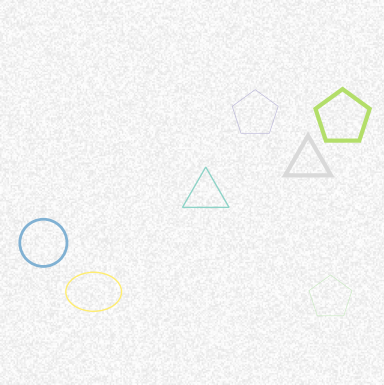[{"shape": "triangle", "thickness": 1, "radius": 0.35, "center": [0.534, 0.496]}, {"shape": "pentagon", "thickness": 0.5, "radius": 0.31, "center": [0.663, 0.705]}, {"shape": "circle", "thickness": 2, "radius": 0.31, "center": [0.113, 0.369]}, {"shape": "pentagon", "thickness": 3, "radius": 0.37, "center": [0.89, 0.695]}, {"shape": "triangle", "thickness": 3, "radius": 0.34, "center": [0.8, 0.579]}, {"shape": "pentagon", "thickness": 0.5, "radius": 0.29, "center": [0.859, 0.227]}, {"shape": "oval", "thickness": 1, "radius": 0.36, "center": [0.243, 0.242]}]